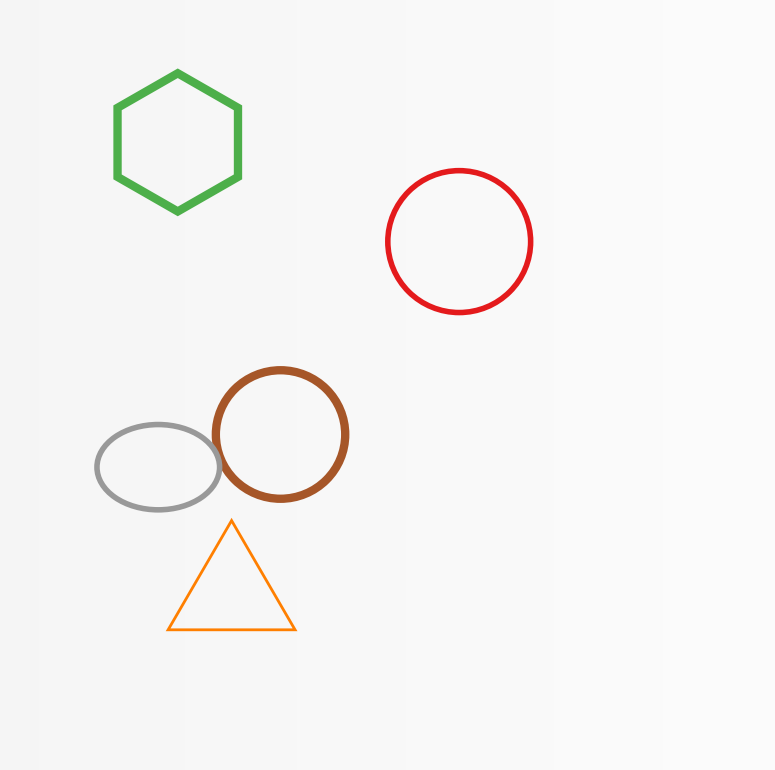[{"shape": "circle", "thickness": 2, "radius": 0.46, "center": [0.593, 0.686]}, {"shape": "hexagon", "thickness": 3, "radius": 0.45, "center": [0.229, 0.815]}, {"shape": "triangle", "thickness": 1, "radius": 0.47, "center": [0.299, 0.229]}, {"shape": "circle", "thickness": 3, "radius": 0.42, "center": [0.362, 0.436]}, {"shape": "oval", "thickness": 2, "radius": 0.4, "center": [0.204, 0.393]}]